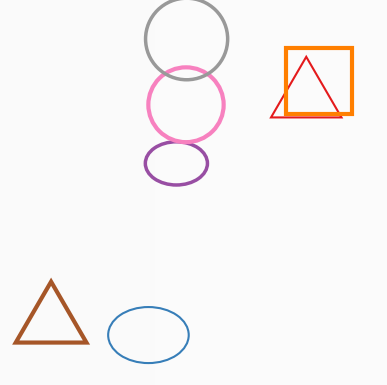[{"shape": "triangle", "thickness": 1.5, "radius": 0.52, "center": [0.79, 0.747]}, {"shape": "oval", "thickness": 1.5, "radius": 0.52, "center": [0.383, 0.13]}, {"shape": "oval", "thickness": 2.5, "radius": 0.4, "center": [0.455, 0.576]}, {"shape": "square", "thickness": 3, "radius": 0.42, "center": [0.822, 0.79]}, {"shape": "triangle", "thickness": 3, "radius": 0.53, "center": [0.132, 0.163]}, {"shape": "circle", "thickness": 3, "radius": 0.49, "center": [0.48, 0.728]}, {"shape": "circle", "thickness": 2.5, "radius": 0.53, "center": [0.482, 0.899]}]